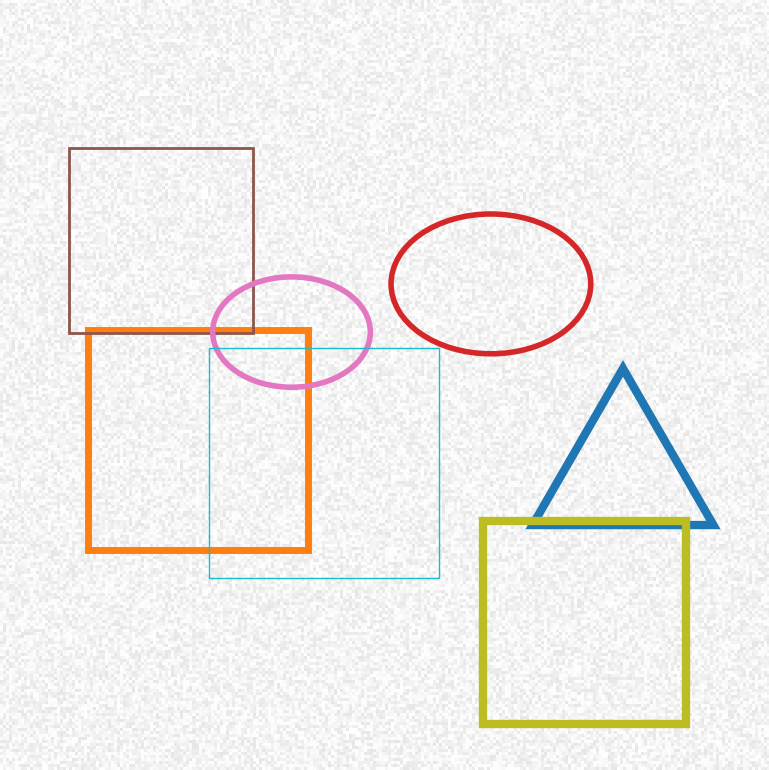[{"shape": "triangle", "thickness": 3, "radius": 0.68, "center": [0.809, 0.386]}, {"shape": "square", "thickness": 2.5, "radius": 0.71, "center": [0.258, 0.428]}, {"shape": "oval", "thickness": 2, "radius": 0.65, "center": [0.638, 0.631]}, {"shape": "square", "thickness": 1, "radius": 0.6, "center": [0.209, 0.688]}, {"shape": "oval", "thickness": 2, "radius": 0.51, "center": [0.379, 0.569]}, {"shape": "square", "thickness": 3, "radius": 0.66, "center": [0.759, 0.191]}, {"shape": "square", "thickness": 0.5, "radius": 0.75, "center": [0.421, 0.398]}]